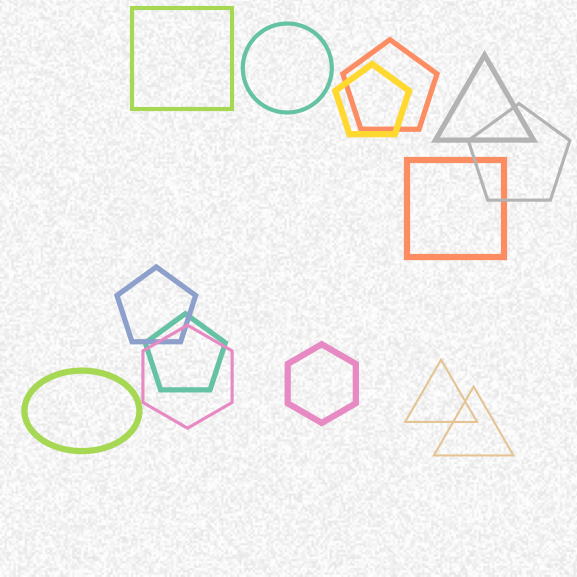[{"shape": "circle", "thickness": 2, "radius": 0.39, "center": [0.497, 0.881]}, {"shape": "pentagon", "thickness": 2.5, "radius": 0.36, "center": [0.321, 0.383]}, {"shape": "square", "thickness": 3, "radius": 0.42, "center": [0.789, 0.639]}, {"shape": "pentagon", "thickness": 2.5, "radius": 0.43, "center": [0.675, 0.845]}, {"shape": "pentagon", "thickness": 2.5, "radius": 0.36, "center": [0.271, 0.465]}, {"shape": "hexagon", "thickness": 1.5, "radius": 0.45, "center": [0.325, 0.347]}, {"shape": "hexagon", "thickness": 3, "radius": 0.34, "center": [0.557, 0.335]}, {"shape": "square", "thickness": 2, "radius": 0.44, "center": [0.315, 0.898]}, {"shape": "oval", "thickness": 3, "radius": 0.5, "center": [0.142, 0.288]}, {"shape": "pentagon", "thickness": 3, "radius": 0.34, "center": [0.644, 0.821]}, {"shape": "triangle", "thickness": 1, "radius": 0.36, "center": [0.764, 0.304]}, {"shape": "triangle", "thickness": 1, "radius": 0.4, "center": [0.82, 0.25]}, {"shape": "triangle", "thickness": 2.5, "radius": 0.49, "center": [0.839, 0.806]}, {"shape": "pentagon", "thickness": 1.5, "radius": 0.46, "center": [0.899, 0.727]}]